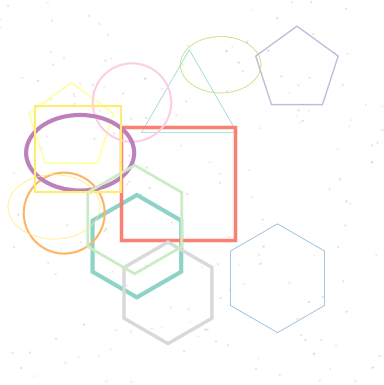[{"shape": "hexagon", "thickness": 3, "radius": 0.66, "center": [0.356, 0.361]}, {"shape": "triangle", "thickness": 0.5, "radius": 0.72, "center": [0.492, 0.727]}, {"shape": "pentagon", "thickness": 1.5, "radius": 0.58, "center": [0.185, 0.67]}, {"shape": "pentagon", "thickness": 1, "radius": 0.56, "center": [0.771, 0.819]}, {"shape": "square", "thickness": 2.5, "radius": 0.74, "center": [0.462, 0.524]}, {"shape": "hexagon", "thickness": 0.5, "radius": 0.71, "center": [0.721, 0.277]}, {"shape": "circle", "thickness": 1.5, "radius": 0.53, "center": [0.167, 0.446]}, {"shape": "oval", "thickness": 0.5, "radius": 0.52, "center": [0.573, 0.832]}, {"shape": "circle", "thickness": 1.5, "radius": 0.51, "center": [0.343, 0.734]}, {"shape": "hexagon", "thickness": 2.5, "radius": 0.66, "center": [0.436, 0.239]}, {"shape": "oval", "thickness": 3, "radius": 0.7, "center": [0.208, 0.603]}, {"shape": "hexagon", "thickness": 2, "radius": 0.7, "center": [0.35, 0.43]}, {"shape": "oval", "thickness": 0.5, "radius": 0.6, "center": [0.14, 0.463]}, {"shape": "square", "thickness": 1.5, "radius": 0.56, "center": [0.203, 0.614]}]